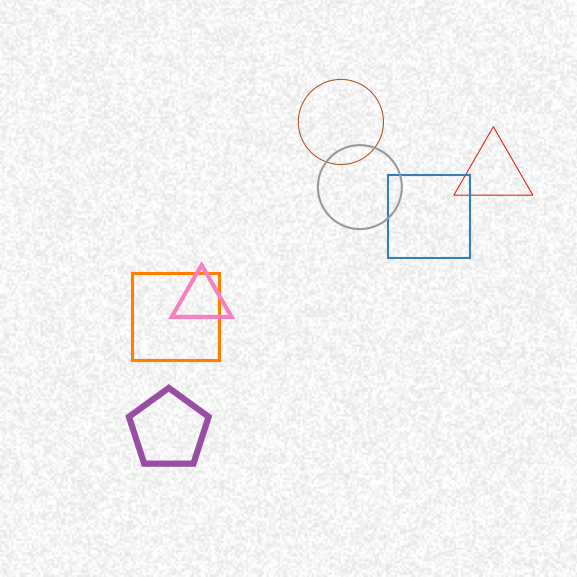[{"shape": "triangle", "thickness": 0.5, "radius": 0.4, "center": [0.854, 0.701]}, {"shape": "square", "thickness": 1, "radius": 0.36, "center": [0.743, 0.624]}, {"shape": "pentagon", "thickness": 3, "radius": 0.36, "center": [0.292, 0.255]}, {"shape": "square", "thickness": 1.5, "radius": 0.38, "center": [0.304, 0.451]}, {"shape": "circle", "thickness": 0.5, "radius": 0.37, "center": [0.59, 0.788]}, {"shape": "triangle", "thickness": 2, "radius": 0.3, "center": [0.349, 0.48]}, {"shape": "circle", "thickness": 1, "radius": 0.36, "center": [0.623, 0.675]}]